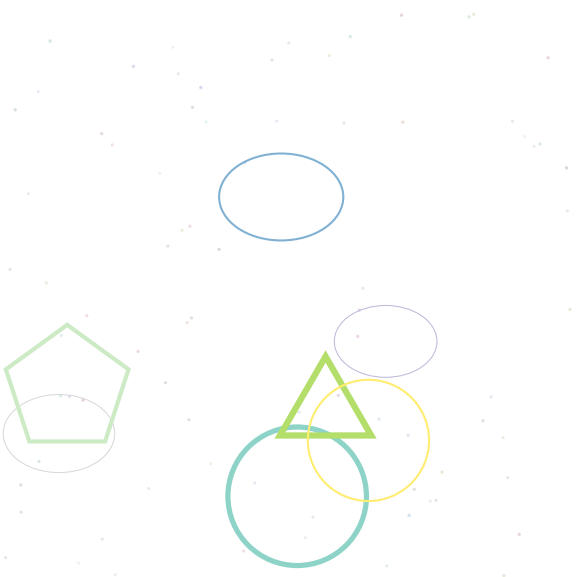[{"shape": "circle", "thickness": 2.5, "radius": 0.6, "center": [0.515, 0.14]}, {"shape": "oval", "thickness": 0.5, "radius": 0.44, "center": [0.668, 0.408]}, {"shape": "oval", "thickness": 1, "radius": 0.54, "center": [0.487, 0.658]}, {"shape": "triangle", "thickness": 3, "radius": 0.46, "center": [0.564, 0.291]}, {"shape": "oval", "thickness": 0.5, "radius": 0.48, "center": [0.102, 0.248]}, {"shape": "pentagon", "thickness": 2, "radius": 0.56, "center": [0.116, 0.325]}, {"shape": "circle", "thickness": 1, "radius": 0.52, "center": [0.638, 0.237]}]